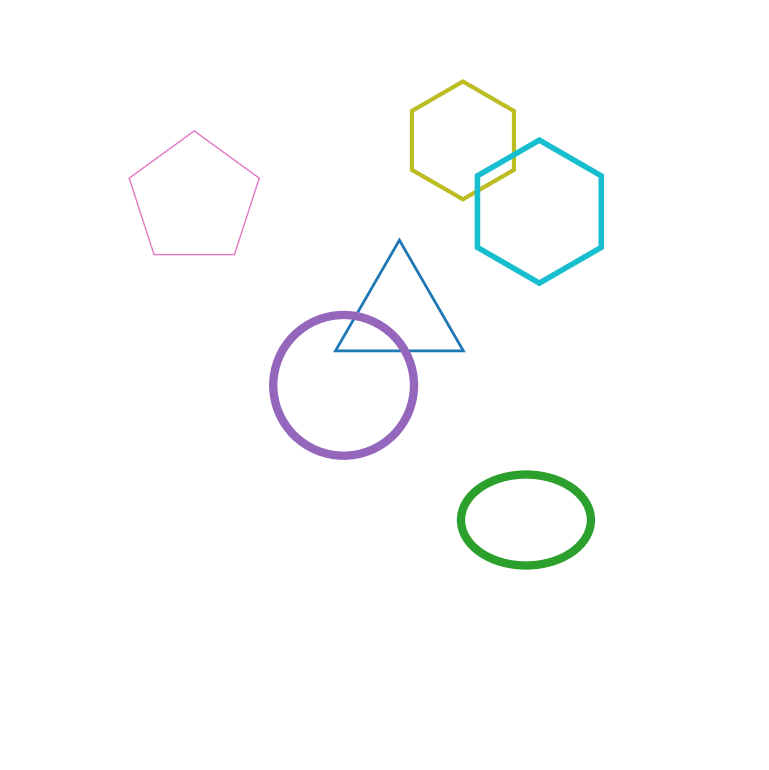[{"shape": "triangle", "thickness": 1, "radius": 0.48, "center": [0.519, 0.592]}, {"shape": "oval", "thickness": 3, "radius": 0.42, "center": [0.683, 0.325]}, {"shape": "circle", "thickness": 3, "radius": 0.46, "center": [0.446, 0.5]}, {"shape": "pentagon", "thickness": 0.5, "radius": 0.44, "center": [0.252, 0.741]}, {"shape": "hexagon", "thickness": 1.5, "radius": 0.38, "center": [0.601, 0.818]}, {"shape": "hexagon", "thickness": 2, "radius": 0.46, "center": [0.7, 0.725]}]